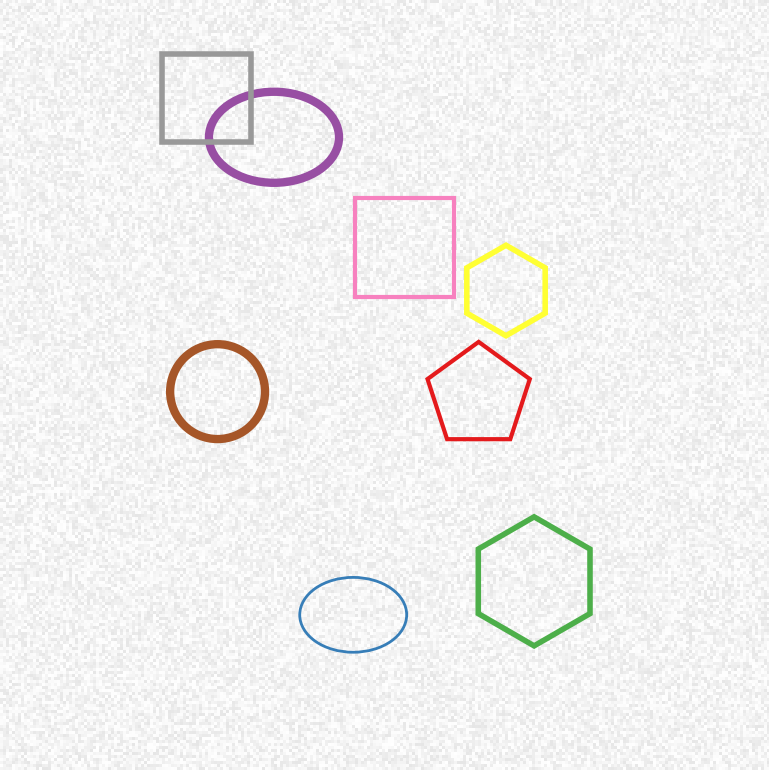[{"shape": "pentagon", "thickness": 1.5, "radius": 0.35, "center": [0.622, 0.486]}, {"shape": "oval", "thickness": 1, "radius": 0.35, "center": [0.459, 0.202]}, {"shape": "hexagon", "thickness": 2, "radius": 0.42, "center": [0.694, 0.245]}, {"shape": "oval", "thickness": 3, "radius": 0.42, "center": [0.356, 0.822]}, {"shape": "hexagon", "thickness": 2, "radius": 0.29, "center": [0.657, 0.623]}, {"shape": "circle", "thickness": 3, "radius": 0.31, "center": [0.283, 0.491]}, {"shape": "square", "thickness": 1.5, "radius": 0.32, "center": [0.525, 0.678]}, {"shape": "square", "thickness": 2, "radius": 0.29, "center": [0.268, 0.872]}]